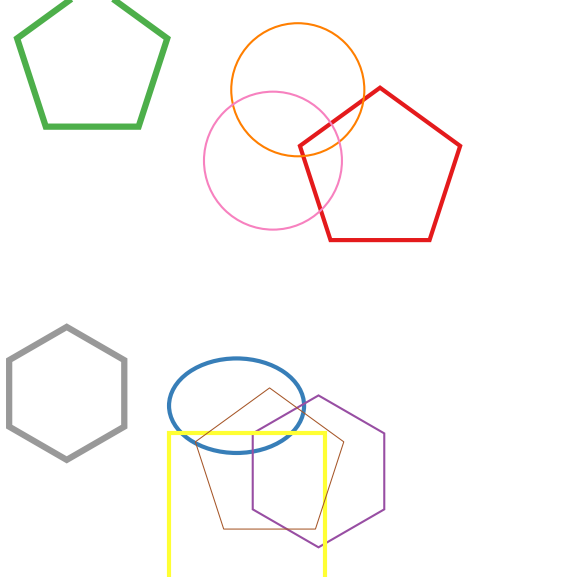[{"shape": "pentagon", "thickness": 2, "radius": 0.73, "center": [0.658, 0.701]}, {"shape": "oval", "thickness": 2, "radius": 0.58, "center": [0.41, 0.297]}, {"shape": "pentagon", "thickness": 3, "radius": 0.68, "center": [0.16, 0.89]}, {"shape": "hexagon", "thickness": 1, "radius": 0.66, "center": [0.552, 0.183]}, {"shape": "circle", "thickness": 1, "radius": 0.58, "center": [0.516, 0.844]}, {"shape": "square", "thickness": 2, "radius": 0.67, "center": [0.427, 0.114]}, {"shape": "pentagon", "thickness": 0.5, "radius": 0.68, "center": [0.467, 0.192]}, {"shape": "circle", "thickness": 1, "radius": 0.6, "center": [0.473, 0.721]}, {"shape": "hexagon", "thickness": 3, "radius": 0.58, "center": [0.116, 0.318]}]